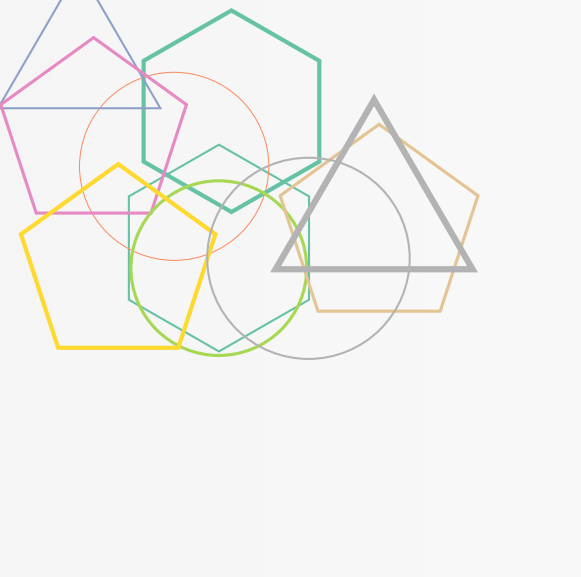[{"shape": "hexagon", "thickness": 2, "radius": 0.87, "center": [0.398, 0.807]}, {"shape": "hexagon", "thickness": 1, "radius": 0.89, "center": [0.377, 0.57]}, {"shape": "circle", "thickness": 0.5, "radius": 0.81, "center": [0.3, 0.711]}, {"shape": "triangle", "thickness": 1, "radius": 0.81, "center": [0.136, 0.892]}, {"shape": "pentagon", "thickness": 1.5, "radius": 0.84, "center": [0.161, 0.766]}, {"shape": "circle", "thickness": 1.5, "radius": 0.76, "center": [0.376, 0.535]}, {"shape": "pentagon", "thickness": 2, "radius": 0.88, "center": [0.203, 0.539]}, {"shape": "pentagon", "thickness": 1.5, "radius": 0.89, "center": [0.652, 0.605]}, {"shape": "circle", "thickness": 1, "radius": 0.87, "center": [0.531, 0.552]}, {"shape": "triangle", "thickness": 3, "radius": 0.98, "center": [0.644, 0.631]}]